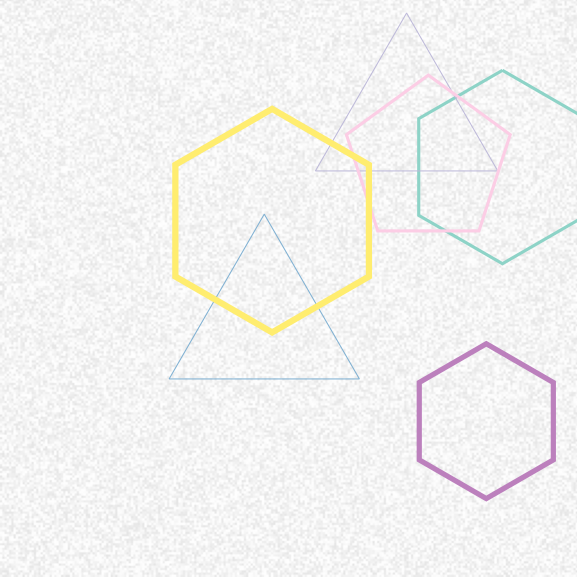[{"shape": "hexagon", "thickness": 1.5, "radius": 0.84, "center": [0.87, 0.71]}, {"shape": "triangle", "thickness": 0.5, "radius": 0.91, "center": [0.704, 0.794]}, {"shape": "triangle", "thickness": 0.5, "radius": 0.95, "center": [0.458, 0.438]}, {"shape": "pentagon", "thickness": 1.5, "radius": 0.75, "center": [0.742, 0.72]}, {"shape": "hexagon", "thickness": 2.5, "radius": 0.67, "center": [0.842, 0.27]}, {"shape": "hexagon", "thickness": 3, "radius": 0.97, "center": [0.471, 0.617]}]